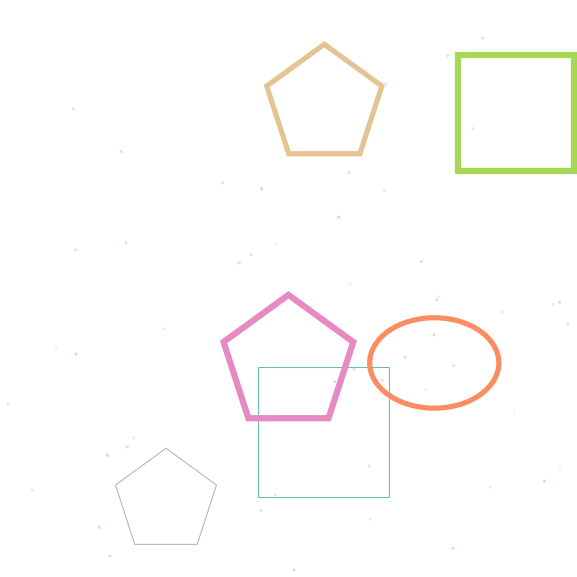[{"shape": "square", "thickness": 0.5, "radius": 0.56, "center": [0.56, 0.251]}, {"shape": "oval", "thickness": 2.5, "radius": 0.56, "center": [0.752, 0.371]}, {"shape": "pentagon", "thickness": 3, "radius": 0.59, "center": [0.499, 0.37]}, {"shape": "square", "thickness": 3, "radius": 0.5, "center": [0.893, 0.803]}, {"shape": "pentagon", "thickness": 2.5, "radius": 0.52, "center": [0.562, 0.818]}, {"shape": "pentagon", "thickness": 0.5, "radius": 0.46, "center": [0.287, 0.131]}]